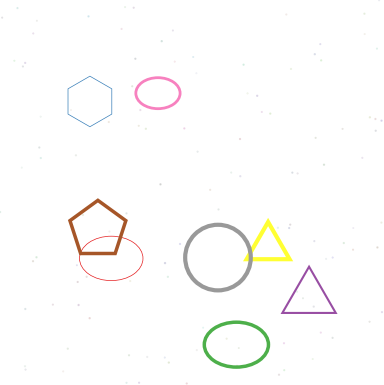[{"shape": "oval", "thickness": 0.5, "radius": 0.41, "center": [0.289, 0.329]}, {"shape": "hexagon", "thickness": 0.5, "radius": 0.33, "center": [0.234, 0.736]}, {"shape": "oval", "thickness": 2.5, "radius": 0.42, "center": [0.614, 0.105]}, {"shape": "triangle", "thickness": 1.5, "radius": 0.4, "center": [0.803, 0.227]}, {"shape": "triangle", "thickness": 3, "radius": 0.32, "center": [0.696, 0.359]}, {"shape": "pentagon", "thickness": 2.5, "radius": 0.38, "center": [0.254, 0.403]}, {"shape": "oval", "thickness": 2, "radius": 0.29, "center": [0.41, 0.758]}, {"shape": "circle", "thickness": 3, "radius": 0.43, "center": [0.566, 0.331]}]